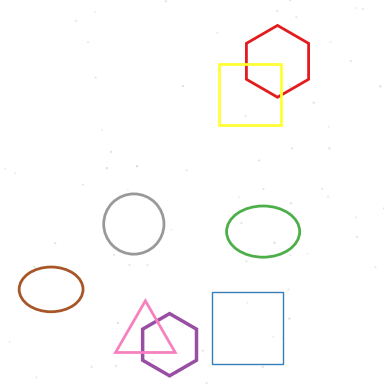[{"shape": "hexagon", "thickness": 2, "radius": 0.47, "center": [0.721, 0.841]}, {"shape": "square", "thickness": 1, "radius": 0.47, "center": [0.643, 0.148]}, {"shape": "oval", "thickness": 2, "radius": 0.47, "center": [0.683, 0.398]}, {"shape": "hexagon", "thickness": 2.5, "radius": 0.4, "center": [0.44, 0.105]}, {"shape": "square", "thickness": 2, "radius": 0.4, "center": [0.649, 0.755]}, {"shape": "oval", "thickness": 2, "radius": 0.41, "center": [0.133, 0.248]}, {"shape": "triangle", "thickness": 2, "radius": 0.45, "center": [0.378, 0.129]}, {"shape": "circle", "thickness": 2, "radius": 0.39, "center": [0.348, 0.418]}]